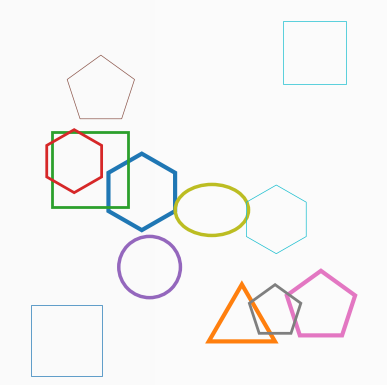[{"shape": "square", "thickness": 0.5, "radius": 0.46, "center": [0.172, 0.117]}, {"shape": "hexagon", "thickness": 3, "radius": 0.5, "center": [0.366, 0.502]}, {"shape": "triangle", "thickness": 3, "radius": 0.49, "center": [0.624, 0.163]}, {"shape": "square", "thickness": 2, "radius": 0.49, "center": [0.233, 0.561]}, {"shape": "hexagon", "thickness": 2, "radius": 0.41, "center": [0.191, 0.581]}, {"shape": "circle", "thickness": 2.5, "radius": 0.4, "center": [0.386, 0.306]}, {"shape": "pentagon", "thickness": 0.5, "radius": 0.46, "center": [0.26, 0.765]}, {"shape": "pentagon", "thickness": 3, "radius": 0.46, "center": [0.828, 0.204]}, {"shape": "pentagon", "thickness": 2, "radius": 0.35, "center": [0.71, 0.191]}, {"shape": "oval", "thickness": 2.5, "radius": 0.47, "center": [0.547, 0.455]}, {"shape": "square", "thickness": 0.5, "radius": 0.41, "center": [0.812, 0.864]}, {"shape": "hexagon", "thickness": 0.5, "radius": 0.45, "center": [0.713, 0.43]}]